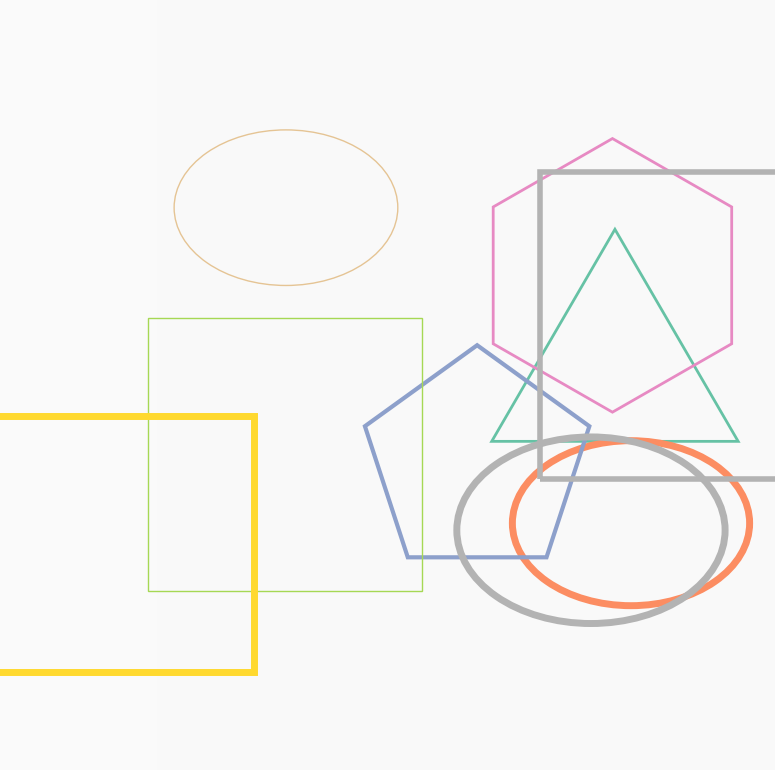[{"shape": "triangle", "thickness": 1, "radius": 0.92, "center": [0.793, 0.519]}, {"shape": "oval", "thickness": 2.5, "radius": 0.77, "center": [0.814, 0.321]}, {"shape": "pentagon", "thickness": 1.5, "radius": 0.76, "center": [0.616, 0.399]}, {"shape": "hexagon", "thickness": 1, "radius": 0.89, "center": [0.79, 0.642]}, {"shape": "square", "thickness": 0.5, "radius": 0.88, "center": [0.368, 0.41]}, {"shape": "square", "thickness": 2.5, "radius": 0.83, "center": [0.161, 0.293]}, {"shape": "oval", "thickness": 0.5, "radius": 0.72, "center": [0.369, 0.73]}, {"shape": "square", "thickness": 2, "radius": 0.99, "center": [0.895, 0.577]}, {"shape": "oval", "thickness": 2.5, "radius": 0.87, "center": [0.763, 0.311]}]